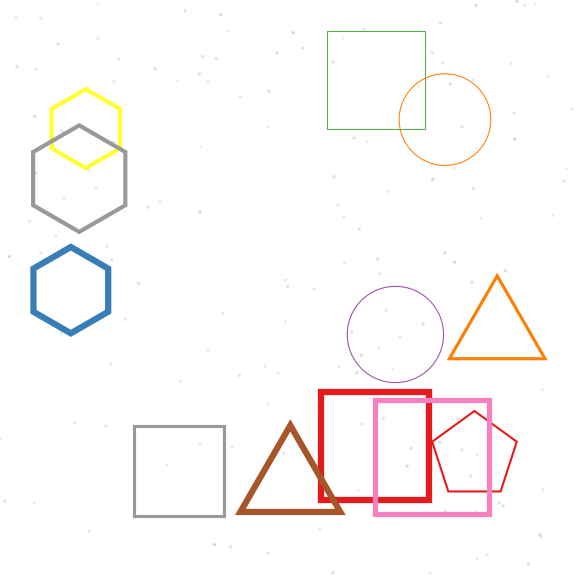[{"shape": "pentagon", "thickness": 1, "radius": 0.39, "center": [0.822, 0.21]}, {"shape": "square", "thickness": 3, "radius": 0.47, "center": [0.65, 0.226]}, {"shape": "hexagon", "thickness": 3, "radius": 0.37, "center": [0.123, 0.497]}, {"shape": "square", "thickness": 0.5, "radius": 0.42, "center": [0.651, 0.861]}, {"shape": "circle", "thickness": 0.5, "radius": 0.42, "center": [0.685, 0.42]}, {"shape": "triangle", "thickness": 1.5, "radius": 0.48, "center": [0.861, 0.426]}, {"shape": "circle", "thickness": 0.5, "radius": 0.4, "center": [0.771, 0.792]}, {"shape": "hexagon", "thickness": 2, "radius": 0.34, "center": [0.149, 0.776]}, {"shape": "triangle", "thickness": 3, "radius": 0.5, "center": [0.503, 0.163]}, {"shape": "square", "thickness": 2.5, "radius": 0.49, "center": [0.748, 0.208]}, {"shape": "hexagon", "thickness": 2, "radius": 0.46, "center": [0.137, 0.69]}, {"shape": "square", "thickness": 1.5, "radius": 0.39, "center": [0.31, 0.184]}]